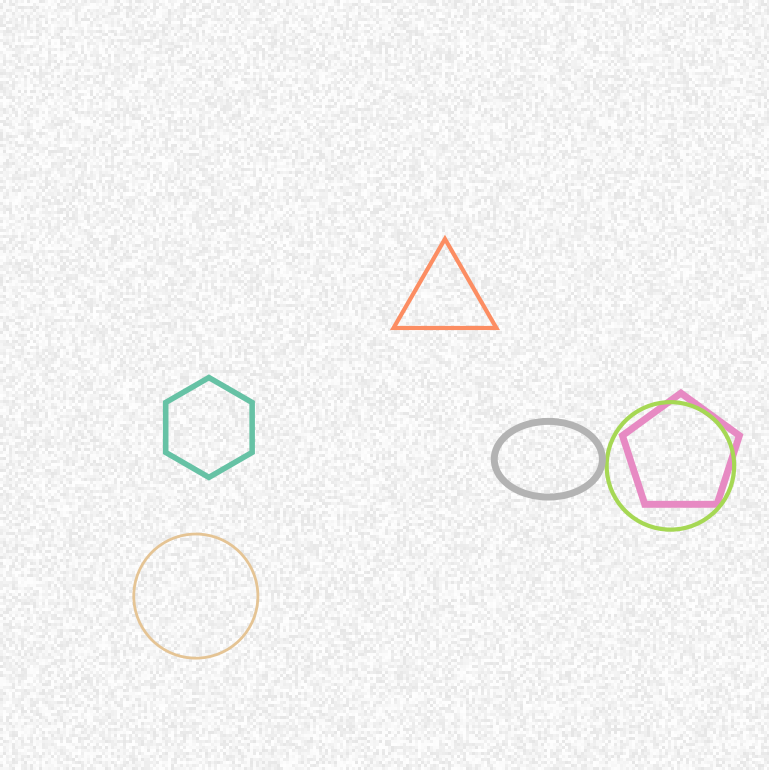[{"shape": "hexagon", "thickness": 2, "radius": 0.32, "center": [0.271, 0.445]}, {"shape": "triangle", "thickness": 1.5, "radius": 0.39, "center": [0.578, 0.613]}, {"shape": "pentagon", "thickness": 2.5, "radius": 0.4, "center": [0.884, 0.41]}, {"shape": "circle", "thickness": 1.5, "radius": 0.41, "center": [0.871, 0.395]}, {"shape": "circle", "thickness": 1, "radius": 0.4, "center": [0.254, 0.226]}, {"shape": "oval", "thickness": 2.5, "radius": 0.35, "center": [0.712, 0.404]}]